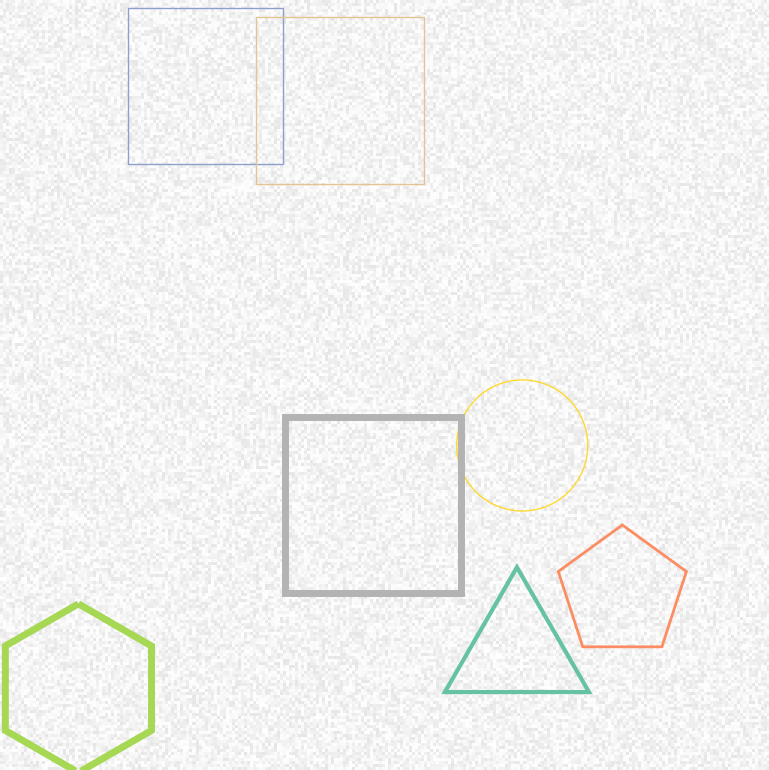[{"shape": "triangle", "thickness": 1.5, "radius": 0.54, "center": [0.671, 0.155]}, {"shape": "pentagon", "thickness": 1, "radius": 0.44, "center": [0.808, 0.231]}, {"shape": "square", "thickness": 0.5, "radius": 0.5, "center": [0.267, 0.888]}, {"shape": "hexagon", "thickness": 2.5, "radius": 0.55, "center": [0.102, 0.106]}, {"shape": "circle", "thickness": 0.5, "radius": 0.43, "center": [0.678, 0.421]}, {"shape": "square", "thickness": 0.5, "radius": 0.54, "center": [0.442, 0.869]}, {"shape": "square", "thickness": 2.5, "radius": 0.57, "center": [0.484, 0.344]}]